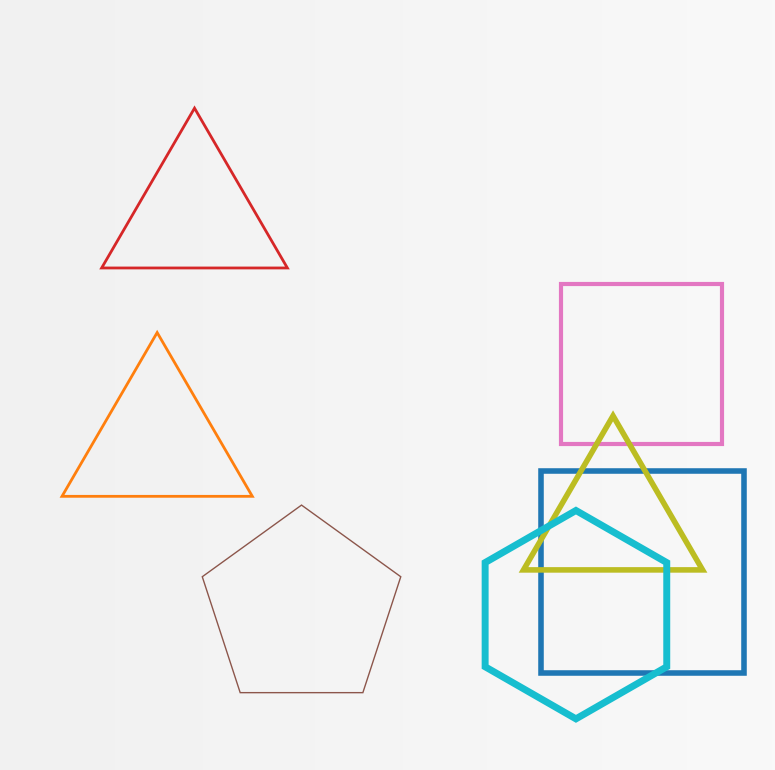[{"shape": "square", "thickness": 2, "radius": 0.65, "center": [0.829, 0.257]}, {"shape": "triangle", "thickness": 1, "radius": 0.71, "center": [0.203, 0.426]}, {"shape": "triangle", "thickness": 1, "radius": 0.69, "center": [0.251, 0.721]}, {"shape": "pentagon", "thickness": 0.5, "radius": 0.67, "center": [0.389, 0.209]}, {"shape": "square", "thickness": 1.5, "radius": 0.52, "center": [0.828, 0.527]}, {"shape": "triangle", "thickness": 2, "radius": 0.67, "center": [0.791, 0.327]}, {"shape": "hexagon", "thickness": 2.5, "radius": 0.68, "center": [0.743, 0.202]}]